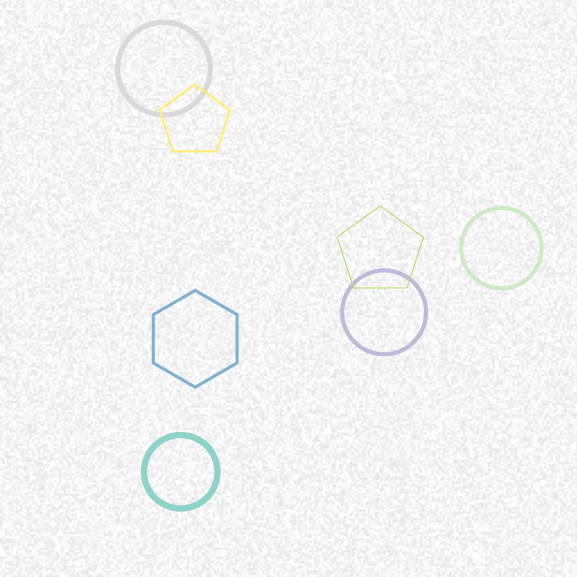[{"shape": "circle", "thickness": 3, "radius": 0.32, "center": [0.313, 0.182]}, {"shape": "circle", "thickness": 2, "radius": 0.36, "center": [0.665, 0.458]}, {"shape": "hexagon", "thickness": 1.5, "radius": 0.42, "center": [0.338, 0.412]}, {"shape": "pentagon", "thickness": 0.5, "radius": 0.39, "center": [0.658, 0.564]}, {"shape": "circle", "thickness": 2.5, "radius": 0.4, "center": [0.284, 0.88]}, {"shape": "circle", "thickness": 2, "radius": 0.35, "center": [0.868, 0.569]}, {"shape": "pentagon", "thickness": 1, "radius": 0.32, "center": [0.337, 0.789]}]